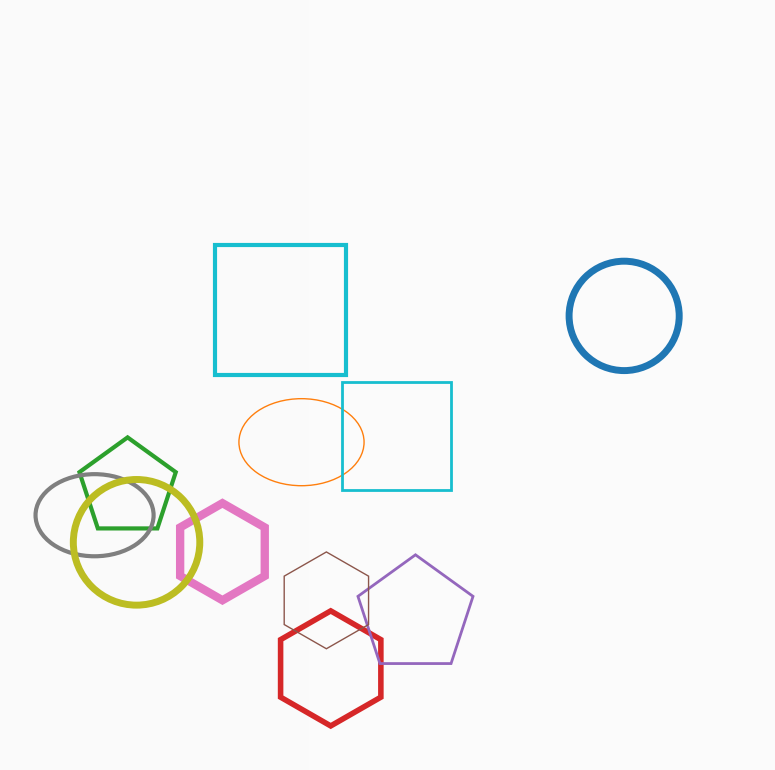[{"shape": "circle", "thickness": 2.5, "radius": 0.36, "center": [0.805, 0.59]}, {"shape": "oval", "thickness": 0.5, "radius": 0.4, "center": [0.389, 0.426]}, {"shape": "pentagon", "thickness": 1.5, "radius": 0.33, "center": [0.165, 0.367]}, {"shape": "hexagon", "thickness": 2, "radius": 0.37, "center": [0.427, 0.132]}, {"shape": "pentagon", "thickness": 1, "radius": 0.39, "center": [0.536, 0.201]}, {"shape": "hexagon", "thickness": 0.5, "radius": 0.31, "center": [0.421, 0.22]}, {"shape": "hexagon", "thickness": 3, "radius": 0.32, "center": [0.287, 0.284]}, {"shape": "oval", "thickness": 1.5, "radius": 0.38, "center": [0.122, 0.331]}, {"shape": "circle", "thickness": 2.5, "radius": 0.41, "center": [0.176, 0.296]}, {"shape": "square", "thickness": 1, "radius": 0.35, "center": [0.512, 0.434]}, {"shape": "square", "thickness": 1.5, "radius": 0.42, "center": [0.362, 0.597]}]